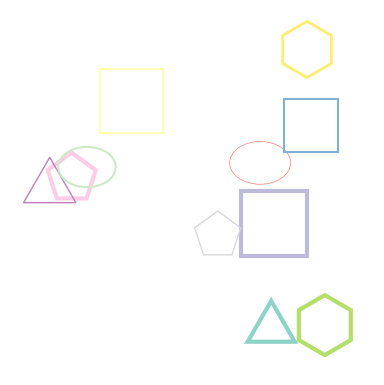[{"shape": "triangle", "thickness": 3, "radius": 0.35, "center": [0.704, 0.148]}, {"shape": "square", "thickness": 1.5, "radius": 0.41, "center": [0.342, 0.738]}, {"shape": "square", "thickness": 3, "radius": 0.42, "center": [0.712, 0.418]}, {"shape": "oval", "thickness": 0.5, "radius": 0.4, "center": [0.676, 0.577]}, {"shape": "square", "thickness": 1.5, "radius": 0.35, "center": [0.808, 0.673]}, {"shape": "hexagon", "thickness": 3, "radius": 0.39, "center": [0.844, 0.156]}, {"shape": "pentagon", "thickness": 3, "radius": 0.33, "center": [0.186, 0.538]}, {"shape": "pentagon", "thickness": 1, "radius": 0.31, "center": [0.565, 0.389]}, {"shape": "triangle", "thickness": 1, "radius": 0.39, "center": [0.129, 0.513]}, {"shape": "oval", "thickness": 1.5, "radius": 0.37, "center": [0.226, 0.566]}, {"shape": "hexagon", "thickness": 2, "radius": 0.36, "center": [0.797, 0.872]}]